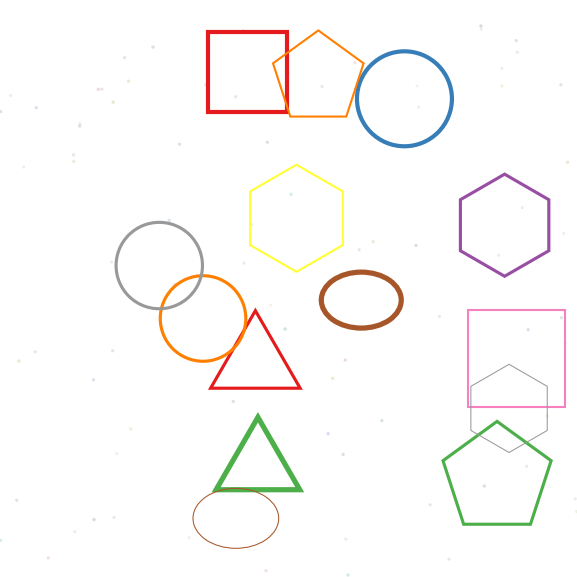[{"shape": "triangle", "thickness": 1.5, "radius": 0.45, "center": [0.442, 0.372]}, {"shape": "square", "thickness": 2, "radius": 0.35, "center": [0.429, 0.875]}, {"shape": "circle", "thickness": 2, "radius": 0.41, "center": [0.7, 0.828]}, {"shape": "triangle", "thickness": 2.5, "radius": 0.42, "center": [0.447, 0.193]}, {"shape": "pentagon", "thickness": 1.5, "radius": 0.49, "center": [0.861, 0.171]}, {"shape": "hexagon", "thickness": 1.5, "radius": 0.44, "center": [0.874, 0.609]}, {"shape": "circle", "thickness": 1.5, "radius": 0.37, "center": [0.352, 0.448]}, {"shape": "pentagon", "thickness": 1, "radius": 0.41, "center": [0.551, 0.864]}, {"shape": "hexagon", "thickness": 1, "radius": 0.46, "center": [0.513, 0.621]}, {"shape": "oval", "thickness": 0.5, "radius": 0.37, "center": [0.408, 0.102]}, {"shape": "oval", "thickness": 2.5, "radius": 0.35, "center": [0.626, 0.479]}, {"shape": "square", "thickness": 1, "radius": 0.42, "center": [0.894, 0.378]}, {"shape": "hexagon", "thickness": 0.5, "radius": 0.38, "center": [0.881, 0.292]}, {"shape": "circle", "thickness": 1.5, "radius": 0.37, "center": [0.276, 0.539]}]